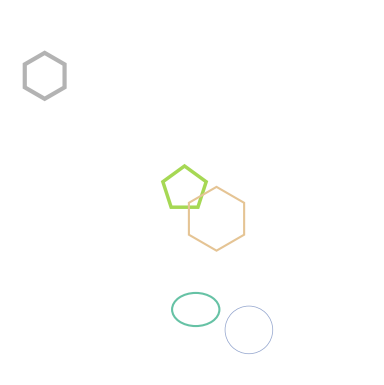[{"shape": "oval", "thickness": 1.5, "radius": 0.31, "center": [0.508, 0.196]}, {"shape": "circle", "thickness": 0.5, "radius": 0.31, "center": [0.647, 0.143]}, {"shape": "pentagon", "thickness": 2.5, "radius": 0.3, "center": [0.479, 0.51]}, {"shape": "hexagon", "thickness": 1.5, "radius": 0.41, "center": [0.562, 0.432]}, {"shape": "hexagon", "thickness": 3, "radius": 0.3, "center": [0.116, 0.803]}]